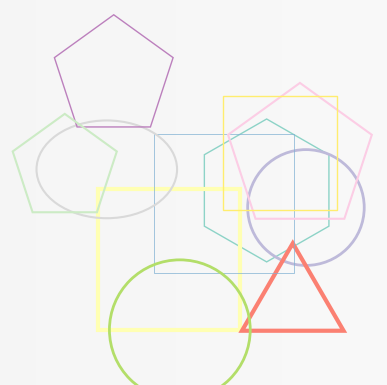[{"shape": "hexagon", "thickness": 1, "radius": 0.93, "center": [0.688, 0.505]}, {"shape": "square", "thickness": 3, "radius": 0.92, "center": [0.436, 0.326]}, {"shape": "circle", "thickness": 2, "radius": 0.75, "center": [0.79, 0.461]}, {"shape": "triangle", "thickness": 3, "radius": 0.76, "center": [0.756, 0.217]}, {"shape": "square", "thickness": 0.5, "radius": 0.9, "center": [0.579, 0.472]}, {"shape": "circle", "thickness": 2, "radius": 0.91, "center": [0.464, 0.143]}, {"shape": "pentagon", "thickness": 1.5, "radius": 0.98, "center": [0.774, 0.59]}, {"shape": "oval", "thickness": 1.5, "radius": 0.91, "center": [0.276, 0.56]}, {"shape": "pentagon", "thickness": 1, "radius": 0.81, "center": [0.294, 0.801]}, {"shape": "pentagon", "thickness": 1.5, "radius": 0.71, "center": [0.167, 0.563]}, {"shape": "square", "thickness": 1, "radius": 0.73, "center": [0.722, 0.603]}]